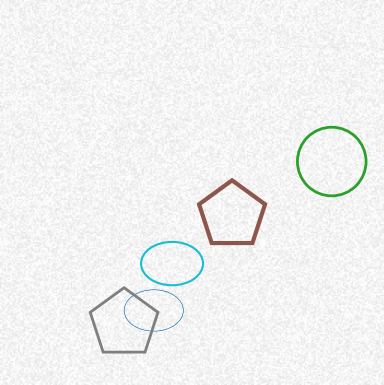[{"shape": "oval", "thickness": 0.5, "radius": 0.38, "center": [0.399, 0.194]}, {"shape": "circle", "thickness": 2, "radius": 0.45, "center": [0.862, 0.58]}, {"shape": "pentagon", "thickness": 3, "radius": 0.45, "center": [0.603, 0.442]}, {"shape": "pentagon", "thickness": 2, "radius": 0.46, "center": [0.322, 0.16]}, {"shape": "oval", "thickness": 1.5, "radius": 0.4, "center": [0.447, 0.315]}]